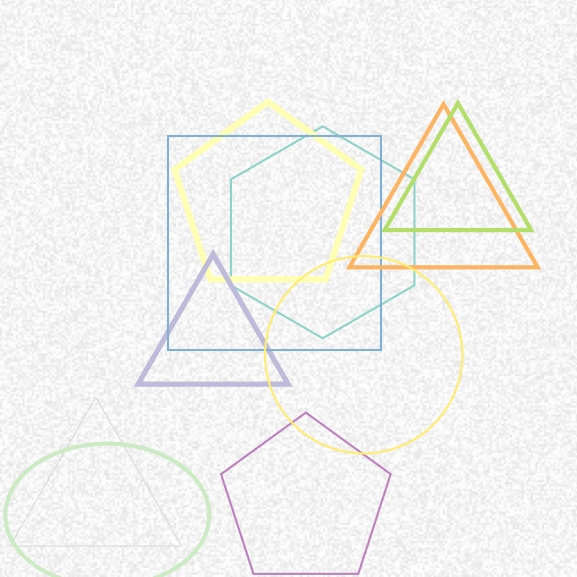[{"shape": "hexagon", "thickness": 1, "radius": 0.92, "center": [0.559, 0.597]}, {"shape": "pentagon", "thickness": 3, "radius": 0.85, "center": [0.464, 0.653]}, {"shape": "triangle", "thickness": 2.5, "radius": 0.75, "center": [0.369, 0.409]}, {"shape": "square", "thickness": 1, "radius": 0.92, "center": [0.475, 0.579]}, {"shape": "triangle", "thickness": 2, "radius": 0.94, "center": [0.768, 0.63]}, {"shape": "triangle", "thickness": 2, "radius": 0.73, "center": [0.793, 0.674]}, {"shape": "triangle", "thickness": 0.5, "radius": 0.86, "center": [0.166, 0.139]}, {"shape": "pentagon", "thickness": 1, "radius": 0.77, "center": [0.53, 0.13]}, {"shape": "oval", "thickness": 2, "radius": 0.88, "center": [0.186, 0.107]}, {"shape": "circle", "thickness": 1, "radius": 0.85, "center": [0.63, 0.385]}]